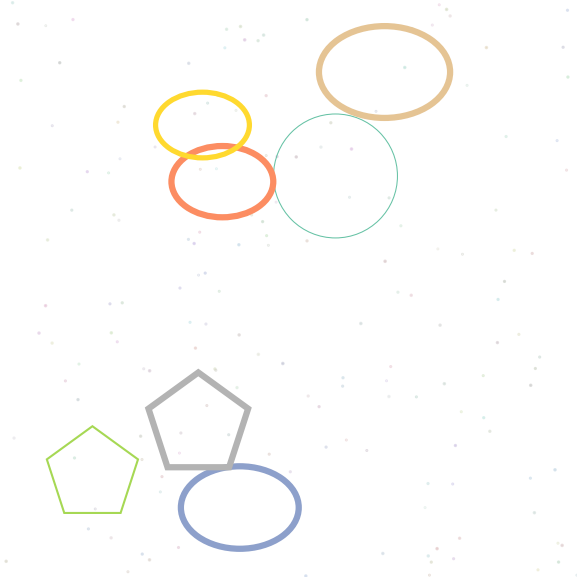[{"shape": "circle", "thickness": 0.5, "radius": 0.54, "center": [0.581, 0.694]}, {"shape": "oval", "thickness": 3, "radius": 0.44, "center": [0.385, 0.685]}, {"shape": "oval", "thickness": 3, "radius": 0.51, "center": [0.415, 0.12]}, {"shape": "pentagon", "thickness": 1, "radius": 0.42, "center": [0.16, 0.178]}, {"shape": "oval", "thickness": 2.5, "radius": 0.41, "center": [0.351, 0.783]}, {"shape": "oval", "thickness": 3, "radius": 0.57, "center": [0.666, 0.874]}, {"shape": "pentagon", "thickness": 3, "radius": 0.45, "center": [0.343, 0.263]}]